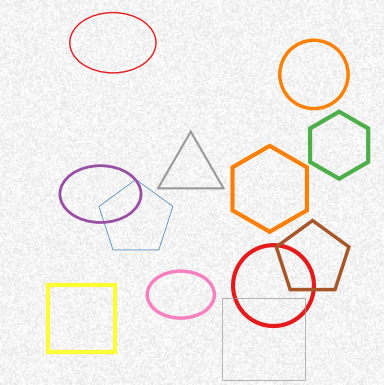[{"shape": "oval", "thickness": 1, "radius": 0.56, "center": [0.293, 0.889]}, {"shape": "circle", "thickness": 3, "radius": 0.53, "center": [0.71, 0.258]}, {"shape": "pentagon", "thickness": 0.5, "radius": 0.51, "center": [0.353, 0.433]}, {"shape": "hexagon", "thickness": 3, "radius": 0.44, "center": [0.881, 0.623]}, {"shape": "oval", "thickness": 2, "radius": 0.53, "center": [0.261, 0.496]}, {"shape": "circle", "thickness": 2.5, "radius": 0.44, "center": [0.815, 0.807]}, {"shape": "hexagon", "thickness": 3, "radius": 0.56, "center": [0.701, 0.51]}, {"shape": "square", "thickness": 3, "radius": 0.44, "center": [0.212, 0.173]}, {"shape": "pentagon", "thickness": 2.5, "radius": 0.5, "center": [0.812, 0.328]}, {"shape": "oval", "thickness": 2.5, "radius": 0.44, "center": [0.47, 0.235]}, {"shape": "triangle", "thickness": 1.5, "radius": 0.49, "center": [0.496, 0.56]}, {"shape": "square", "thickness": 0.5, "radius": 0.54, "center": [0.685, 0.12]}]